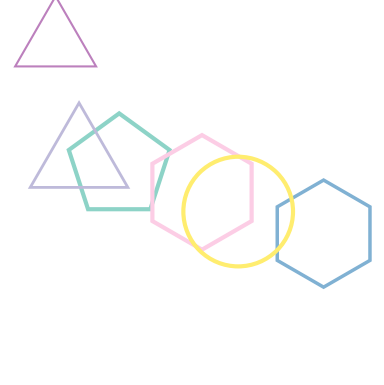[{"shape": "pentagon", "thickness": 3, "radius": 0.69, "center": [0.31, 0.568]}, {"shape": "triangle", "thickness": 2, "radius": 0.73, "center": [0.205, 0.586]}, {"shape": "hexagon", "thickness": 2.5, "radius": 0.7, "center": [0.841, 0.393]}, {"shape": "hexagon", "thickness": 3, "radius": 0.74, "center": [0.525, 0.5]}, {"shape": "triangle", "thickness": 1.5, "radius": 0.61, "center": [0.144, 0.888]}, {"shape": "circle", "thickness": 3, "radius": 0.71, "center": [0.619, 0.45]}]